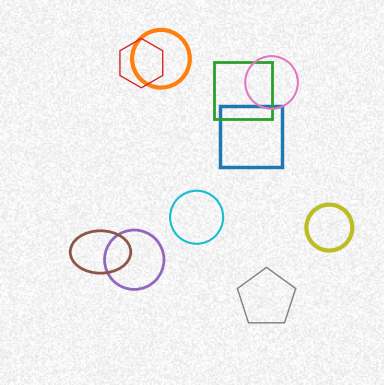[{"shape": "square", "thickness": 2.5, "radius": 0.4, "center": [0.652, 0.645]}, {"shape": "circle", "thickness": 3, "radius": 0.37, "center": [0.418, 0.847]}, {"shape": "square", "thickness": 2, "radius": 0.37, "center": [0.631, 0.765]}, {"shape": "hexagon", "thickness": 1, "radius": 0.32, "center": [0.367, 0.836]}, {"shape": "circle", "thickness": 2, "radius": 0.39, "center": [0.349, 0.325]}, {"shape": "oval", "thickness": 2, "radius": 0.39, "center": [0.261, 0.346]}, {"shape": "circle", "thickness": 1.5, "radius": 0.34, "center": [0.705, 0.786]}, {"shape": "pentagon", "thickness": 1, "radius": 0.4, "center": [0.692, 0.226]}, {"shape": "circle", "thickness": 3, "radius": 0.3, "center": [0.855, 0.409]}, {"shape": "circle", "thickness": 1.5, "radius": 0.34, "center": [0.511, 0.436]}]